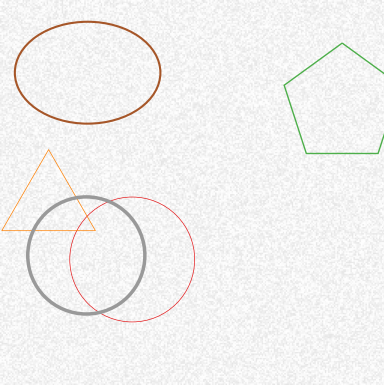[{"shape": "circle", "thickness": 0.5, "radius": 0.81, "center": [0.343, 0.326]}, {"shape": "pentagon", "thickness": 1, "radius": 0.79, "center": [0.889, 0.73]}, {"shape": "triangle", "thickness": 0.5, "radius": 0.7, "center": [0.126, 0.471]}, {"shape": "oval", "thickness": 1.5, "radius": 0.95, "center": [0.228, 0.811]}, {"shape": "circle", "thickness": 2.5, "radius": 0.76, "center": [0.224, 0.336]}]